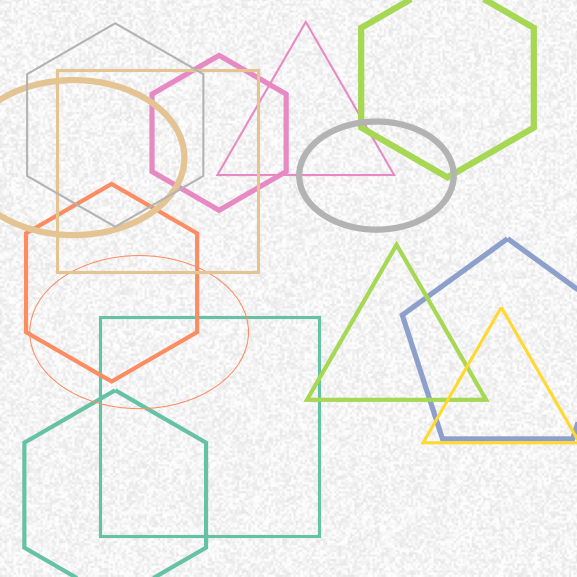[{"shape": "hexagon", "thickness": 2, "radius": 0.91, "center": [0.199, 0.142]}, {"shape": "square", "thickness": 1.5, "radius": 0.95, "center": [0.362, 0.26]}, {"shape": "oval", "thickness": 0.5, "radius": 0.95, "center": [0.241, 0.424]}, {"shape": "hexagon", "thickness": 2, "radius": 0.86, "center": [0.193, 0.51]}, {"shape": "pentagon", "thickness": 2.5, "radius": 0.96, "center": [0.879, 0.394]}, {"shape": "triangle", "thickness": 1, "radius": 0.88, "center": [0.529, 0.784]}, {"shape": "hexagon", "thickness": 2.5, "radius": 0.67, "center": [0.379, 0.769]}, {"shape": "hexagon", "thickness": 3, "radius": 0.86, "center": [0.775, 0.865]}, {"shape": "triangle", "thickness": 2, "radius": 0.9, "center": [0.687, 0.396]}, {"shape": "triangle", "thickness": 1.5, "radius": 0.78, "center": [0.868, 0.311]}, {"shape": "square", "thickness": 1.5, "radius": 0.87, "center": [0.272, 0.703]}, {"shape": "oval", "thickness": 3, "radius": 0.96, "center": [0.128, 0.726]}, {"shape": "oval", "thickness": 3, "radius": 0.67, "center": [0.652, 0.695]}, {"shape": "hexagon", "thickness": 1, "radius": 0.88, "center": [0.2, 0.783]}]